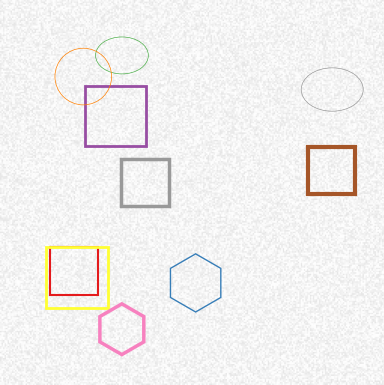[{"shape": "square", "thickness": 1.5, "radius": 0.31, "center": [0.192, 0.296]}, {"shape": "hexagon", "thickness": 1, "radius": 0.38, "center": [0.508, 0.265]}, {"shape": "oval", "thickness": 0.5, "radius": 0.34, "center": [0.317, 0.856]}, {"shape": "square", "thickness": 2, "radius": 0.39, "center": [0.3, 0.7]}, {"shape": "circle", "thickness": 0.5, "radius": 0.37, "center": [0.216, 0.801]}, {"shape": "square", "thickness": 2, "radius": 0.4, "center": [0.2, 0.279]}, {"shape": "square", "thickness": 3, "radius": 0.3, "center": [0.861, 0.558]}, {"shape": "hexagon", "thickness": 2.5, "radius": 0.33, "center": [0.316, 0.145]}, {"shape": "oval", "thickness": 0.5, "radius": 0.4, "center": [0.863, 0.767]}, {"shape": "square", "thickness": 2.5, "radius": 0.31, "center": [0.377, 0.526]}]